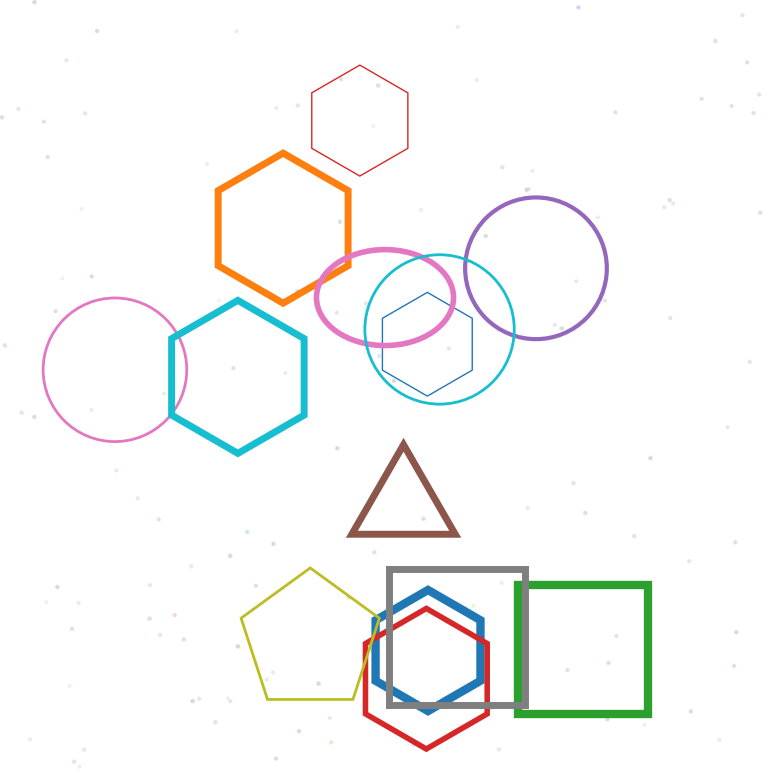[{"shape": "hexagon", "thickness": 3, "radius": 0.39, "center": [0.556, 0.155]}, {"shape": "hexagon", "thickness": 0.5, "radius": 0.34, "center": [0.555, 0.553]}, {"shape": "hexagon", "thickness": 2.5, "radius": 0.49, "center": [0.368, 0.704]}, {"shape": "square", "thickness": 3, "radius": 0.42, "center": [0.757, 0.157]}, {"shape": "hexagon", "thickness": 0.5, "radius": 0.36, "center": [0.467, 0.843]}, {"shape": "hexagon", "thickness": 2, "radius": 0.46, "center": [0.554, 0.119]}, {"shape": "circle", "thickness": 1.5, "radius": 0.46, "center": [0.696, 0.652]}, {"shape": "triangle", "thickness": 2.5, "radius": 0.39, "center": [0.524, 0.345]}, {"shape": "oval", "thickness": 2, "radius": 0.45, "center": [0.5, 0.614]}, {"shape": "circle", "thickness": 1, "radius": 0.47, "center": [0.149, 0.52]}, {"shape": "square", "thickness": 2.5, "radius": 0.44, "center": [0.593, 0.172]}, {"shape": "pentagon", "thickness": 1, "radius": 0.47, "center": [0.403, 0.168]}, {"shape": "hexagon", "thickness": 2.5, "radius": 0.5, "center": [0.309, 0.511]}, {"shape": "circle", "thickness": 1, "radius": 0.49, "center": [0.571, 0.572]}]